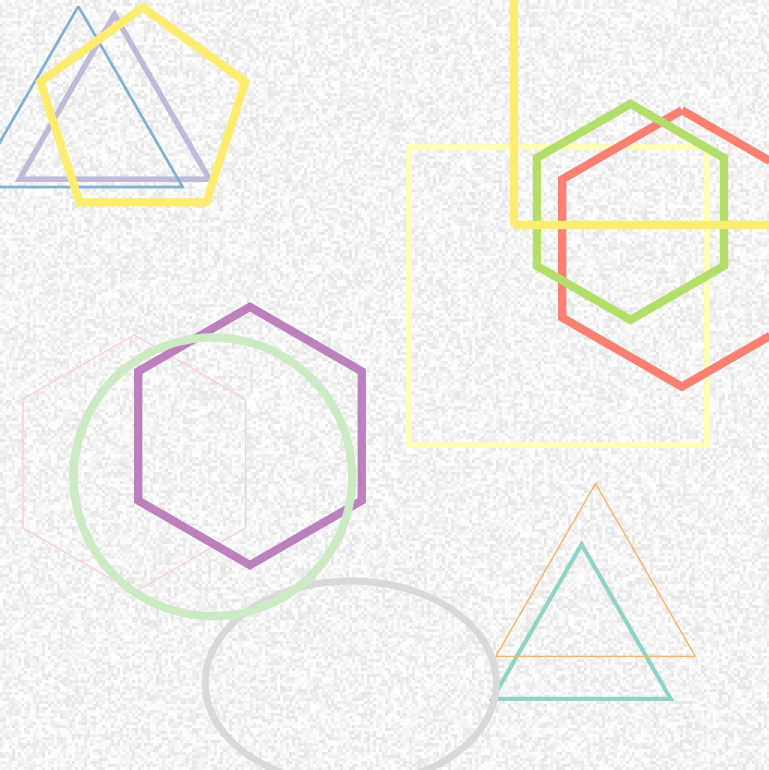[{"shape": "triangle", "thickness": 1.5, "radius": 0.67, "center": [0.755, 0.159]}, {"shape": "square", "thickness": 2, "radius": 0.97, "center": [0.724, 0.616]}, {"shape": "triangle", "thickness": 2, "radius": 0.71, "center": [0.149, 0.838]}, {"shape": "hexagon", "thickness": 3, "radius": 0.9, "center": [0.886, 0.677]}, {"shape": "triangle", "thickness": 1, "radius": 0.78, "center": [0.102, 0.835]}, {"shape": "triangle", "thickness": 0.5, "radius": 0.75, "center": [0.773, 0.222]}, {"shape": "hexagon", "thickness": 3, "radius": 0.7, "center": [0.819, 0.725]}, {"shape": "hexagon", "thickness": 0.5, "radius": 0.84, "center": [0.174, 0.398]}, {"shape": "oval", "thickness": 2.5, "radius": 0.95, "center": [0.456, 0.113]}, {"shape": "hexagon", "thickness": 3, "radius": 0.84, "center": [0.325, 0.434]}, {"shape": "circle", "thickness": 3, "radius": 0.9, "center": [0.276, 0.381]}, {"shape": "pentagon", "thickness": 3, "radius": 0.7, "center": [0.186, 0.85]}, {"shape": "square", "thickness": 3, "radius": 0.92, "center": [0.852, 0.892]}]